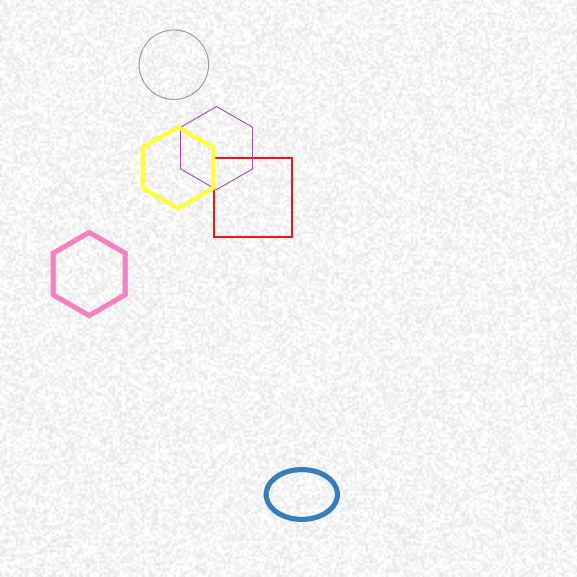[{"shape": "square", "thickness": 1, "radius": 0.34, "center": [0.438, 0.657]}, {"shape": "oval", "thickness": 2.5, "radius": 0.31, "center": [0.523, 0.143]}, {"shape": "hexagon", "thickness": 0.5, "radius": 0.36, "center": [0.375, 0.743]}, {"shape": "hexagon", "thickness": 2, "radius": 0.35, "center": [0.308, 0.709]}, {"shape": "hexagon", "thickness": 2.5, "radius": 0.36, "center": [0.154, 0.525]}, {"shape": "circle", "thickness": 0.5, "radius": 0.3, "center": [0.301, 0.887]}]